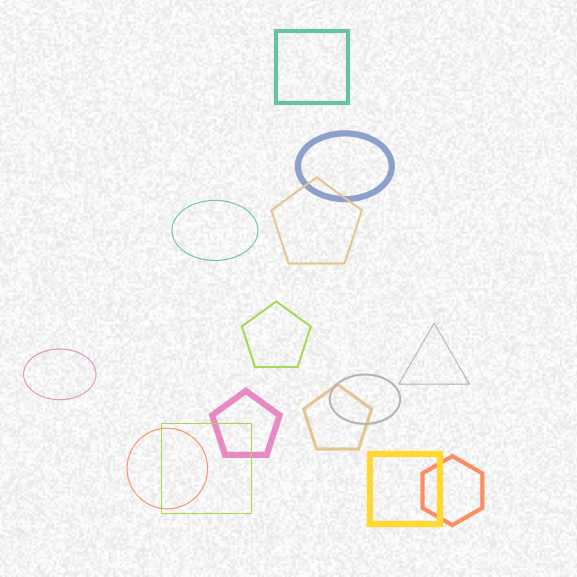[{"shape": "oval", "thickness": 0.5, "radius": 0.37, "center": [0.372, 0.6]}, {"shape": "square", "thickness": 2, "radius": 0.31, "center": [0.54, 0.884]}, {"shape": "hexagon", "thickness": 2, "radius": 0.3, "center": [0.783, 0.15]}, {"shape": "circle", "thickness": 0.5, "radius": 0.35, "center": [0.29, 0.188]}, {"shape": "oval", "thickness": 3, "radius": 0.41, "center": [0.597, 0.711]}, {"shape": "oval", "thickness": 0.5, "radius": 0.31, "center": [0.104, 0.351]}, {"shape": "pentagon", "thickness": 3, "radius": 0.31, "center": [0.426, 0.261]}, {"shape": "square", "thickness": 0.5, "radius": 0.39, "center": [0.357, 0.189]}, {"shape": "pentagon", "thickness": 1, "radius": 0.31, "center": [0.478, 0.414]}, {"shape": "square", "thickness": 3, "radius": 0.3, "center": [0.701, 0.152]}, {"shape": "pentagon", "thickness": 1.5, "radius": 0.31, "center": [0.585, 0.272]}, {"shape": "pentagon", "thickness": 1, "radius": 0.41, "center": [0.548, 0.61]}, {"shape": "oval", "thickness": 1, "radius": 0.3, "center": [0.632, 0.308]}, {"shape": "triangle", "thickness": 0.5, "radius": 0.35, "center": [0.752, 0.369]}]